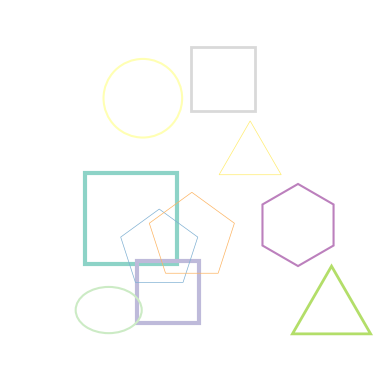[{"shape": "square", "thickness": 3, "radius": 0.59, "center": [0.34, 0.432]}, {"shape": "circle", "thickness": 1.5, "radius": 0.51, "center": [0.371, 0.745]}, {"shape": "square", "thickness": 3, "radius": 0.4, "center": [0.437, 0.242]}, {"shape": "pentagon", "thickness": 0.5, "radius": 0.53, "center": [0.414, 0.352]}, {"shape": "pentagon", "thickness": 0.5, "radius": 0.58, "center": [0.498, 0.384]}, {"shape": "triangle", "thickness": 2, "radius": 0.59, "center": [0.861, 0.191]}, {"shape": "square", "thickness": 2, "radius": 0.42, "center": [0.579, 0.795]}, {"shape": "hexagon", "thickness": 1.5, "radius": 0.53, "center": [0.774, 0.416]}, {"shape": "oval", "thickness": 1.5, "radius": 0.43, "center": [0.282, 0.195]}, {"shape": "triangle", "thickness": 0.5, "radius": 0.47, "center": [0.65, 0.593]}]